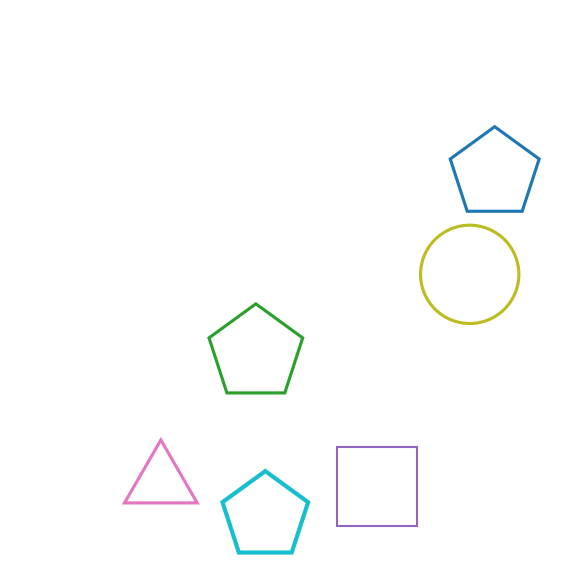[{"shape": "pentagon", "thickness": 1.5, "radius": 0.4, "center": [0.857, 0.699]}, {"shape": "pentagon", "thickness": 1.5, "radius": 0.43, "center": [0.443, 0.388]}, {"shape": "square", "thickness": 1, "radius": 0.34, "center": [0.653, 0.157]}, {"shape": "triangle", "thickness": 1.5, "radius": 0.36, "center": [0.279, 0.165]}, {"shape": "circle", "thickness": 1.5, "radius": 0.43, "center": [0.813, 0.524]}, {"shape": "pentagon", "thickness": 2, "radius": 0.39, "center": [0.459, 0.105]}]